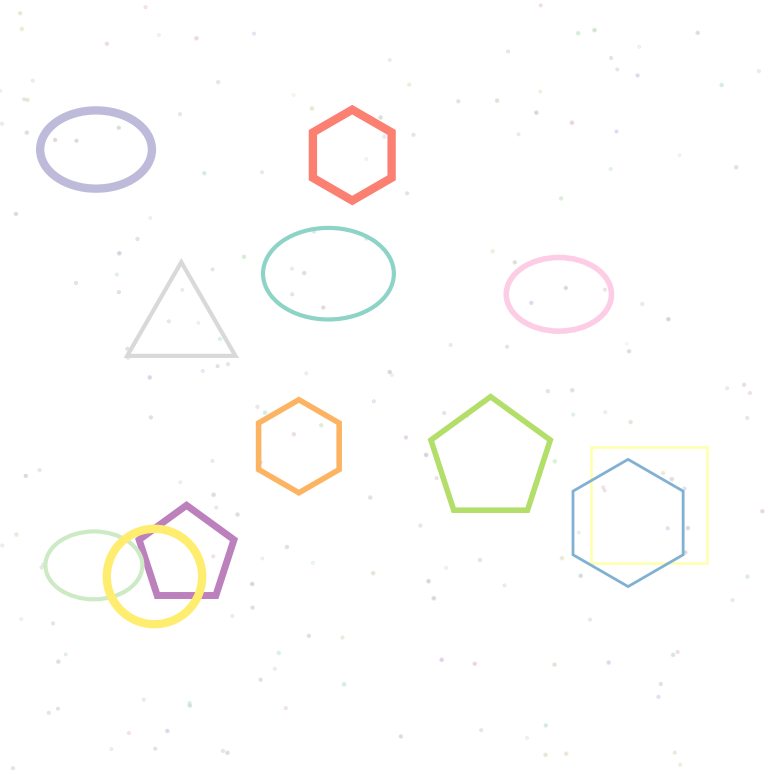[{"shape": "oval", "thickness": 1.5, "radius": 0.42, "center": [0.427, 0.645]}, {"shape": "square", "thickness": 1, "radius": 0.38, "center": [0.843, 0.344]}, {"shape": "oval", "thickness": 3, "radius": 0.36, "center": [0.125, 0.806]}, {"shape": "hexagon", "thickness": 3, "radius": 0.3, "center": [0.457, 0.799]}, {"shape": "hexagon", "thickness": 1, "radius": 0.41, "center": [0.816, 0.321]}, {"shape": "hexagon", "thickness": 2, "radius": 0.3, "center": [0.388, 0.42]}, {"shape": "pentagon", "thickness": 2, "radius": 0.41, "center": [0.637, 0.403]}, {"shape": "oval", "thickness": 2, "radius": 0.34, "center": [0.726, 0.618]}, {"shape": "triangle", "thickness": 1.5, "radius": 0.41, "center": [0.235, 0.578]}, {"shape": "pentagon", "thickness": 2.5, "radius": 0.32, "center": [0.242, 0.279]}, {"shape": "oval", "thickness": 1.5, "radius": 0.31, "center": [0.122, 0.266]}, {"shape": "circle", "thickness": 3, "radius": 0.31, "center": [0.201, 0.251]}]